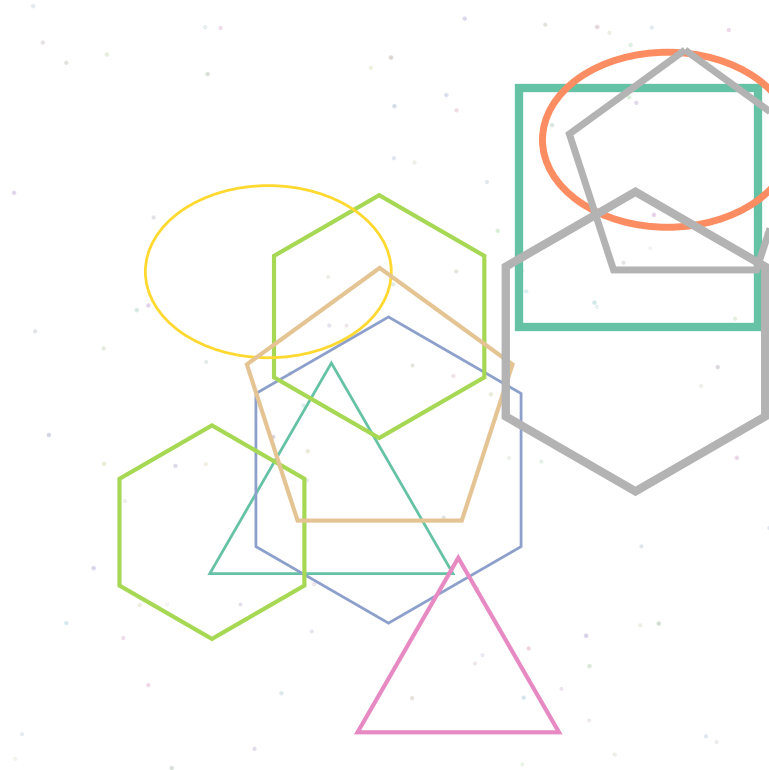[{"shape": "square", "thickness": 3, "radius": 0.78, "center": [0.829, 0.73]}, {"shape": "triangle", "thickness": 1, "radius": 0.91, "center": [0.43, 0.346]}, {"shape": "oval", "thickness": 2.5, "radius": 0.81, "center": [0.867, 0.818]}, {"shape": "hexagon", "thickness": 1, "radius": 0.99, "center": [0.505, 0.39]}, {"shape": "triangle", "thickness": 1.5, "radius": 0.76, "center": [0.595, 0.124]}, {"shape": "hexagon", "thickness": 1.5, "radius": 0.69, "center": [0.275, 0.309]}, {"shape": "hexagon", "thickness": 1.5, "radius": 0.79, "center": [0.492, 0.589]}, {"shape": "oval", "thickness": 1, "radius": 0.8, "center": [0.348, 0.647]}, {"shape": "pentagon", "thickness": 1.5, "radius": 0.91, "center": [0.493, 0.471]}, {"shape": "hexagon", "thickness": 3, "radius": 0.97, "center": [0.825, 0.556]}, {"shape": "pentagon", "thickness": 2.5, "radius": 0.79, "center": [0.89, 0.777]}]